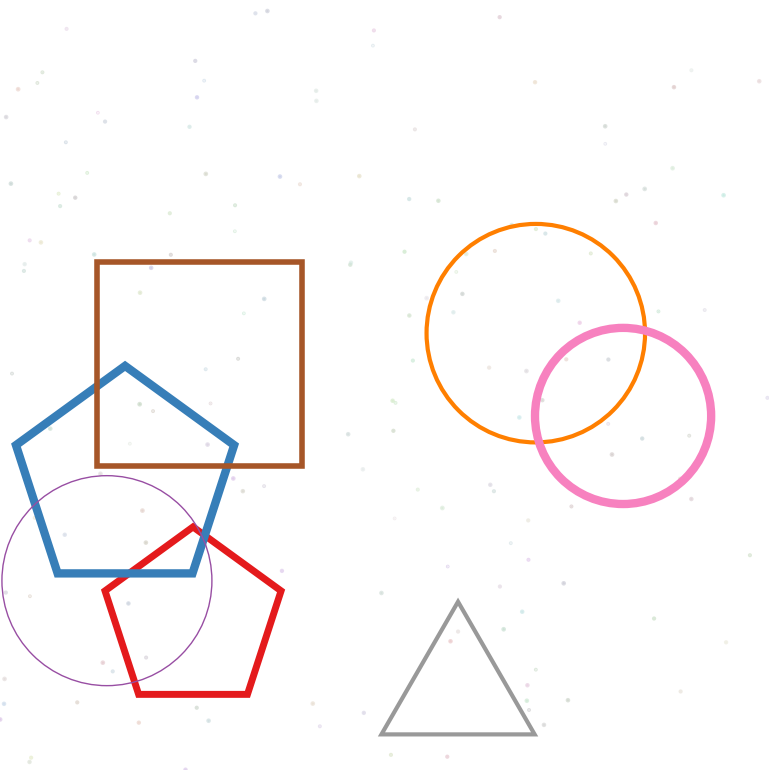[{"shape": "pentagon", "thickness": 2.5, "radius": 0.6, "center": [0.251, 0.195]}, {"shape": "pentagon", "thickness": 3, "radius": 0.74, "center": [0.162, 0.376]}, {"shape": "circle", "thickness": 0.5, "radius": 0.68, "center": [0.139, 0.246]}, {"shape": "circle", "thickness": 1.5, "radius": 0.71, "center": [0.696, 0.567]}, {"shape": "square", "thickness": 2, "radius": 0.66, "center": [0.259, 0.528]}, {"shape": "circle", "thickness": 3, "radius": 0.57, "center": [0.809, 0.46]}, {"shape": "triangle", "thickness": 1.5, "radius": 0.57, "center": [0.595, 0.104]}]